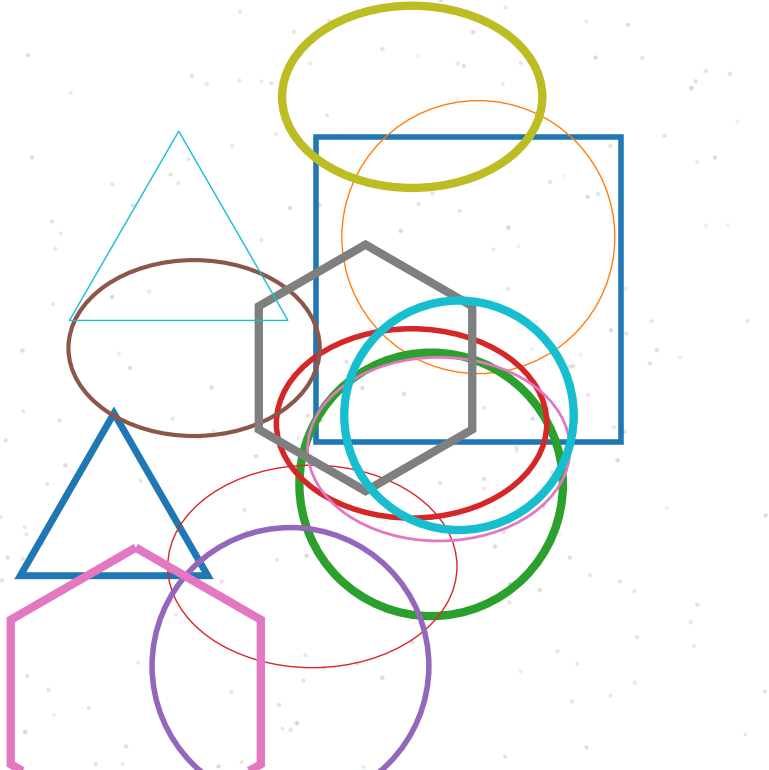[{"shape": "triangle", "thickness": 2.5, "radius": 0.7, "center": [0.148, 0.323]}, {"shape": "square", "thickness": 2, "radius": 0.99, "center": [0.609, 0.624]}, {"shape": "circle", "thickness": 0.5, "radius": 0.89, "center": [0.621, 0.692]}, {"shape": "circle", "thickness": 3, "radius": 0.86, "center": [0.56, 0.371]}, {"shape": "oval", "thickness": 0.5, "radius": 0.94, "center": [0.406, 0.264]}, {"shape": "oval", "thickness": 2, "radius": 0.88, "center": [0.535, 0.45]}, {"shape": "circle", "thickness": 2, "radius": 0.9, "center": [0.377, 0.135]}, {"shape": "oval", "thickness": 1.5, "radius": 0.82, "center": [0.252, 0.548]}, {"shape": "oval", "thickness": 1, "radius": 0.85, "center": [0.57, 0.417]}, {"shape": "hexagon", "thickness": 3, "radius": 0.94, "center": [0.176, 0.101]}, {"shape": "hexagon", "thickness": 3, "radius": 0.8, "center": [0.475, 0.522]}, {"shape": "oval", "thickness": 3, "radius": 0.85, "center": [0.535, 0.874]}, {"shape": "triangle", "thickness": 0.5, "radius": 0.82, "center": [0.232, 0.666]}, {"shape": "circle", "thickness": 3, "radius": 0.75, "center": [0.596, 0.461]}]